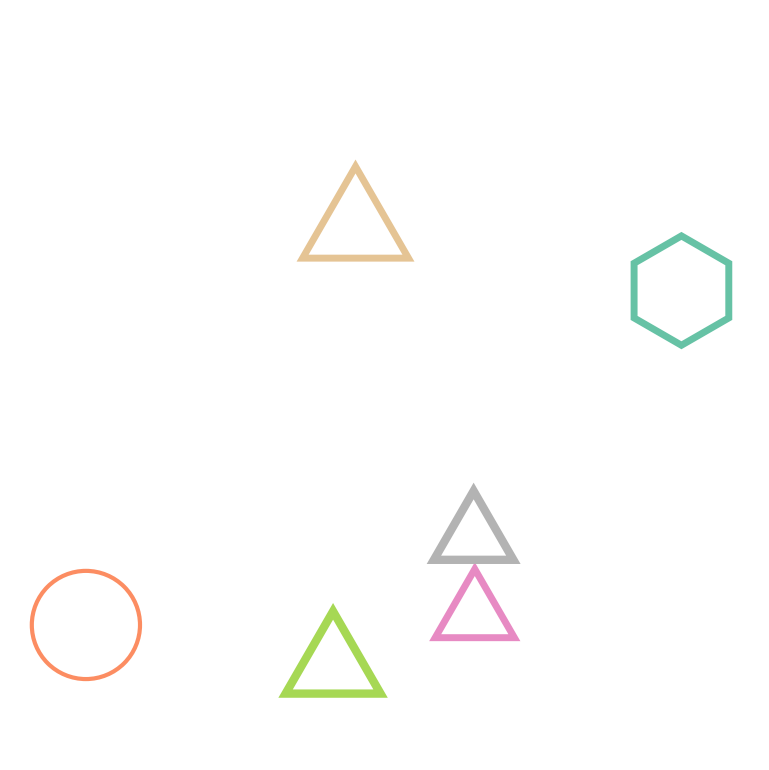[{"shape": "hexagon", "thickness": 2.5, "radius": 0.36, "center": [0.885, 0.623]}, {"shape": "circle", "thickness": 1.5, "radius": 0.35, "center": [0.112, 0.188]}, {"shape": "triangle", "thickness": 2.5, "radius": 0.3, "center": [0.617, 0.202]}, {"shape": "triangle", "thickness": 3, "radius": 0.36, "center": [0.433, 0.135]}, {"shape": "triangle", "thickness": 2.5, "radius": 0.4, "center": [0.462, 0.704]}, {"shape": "triangle", "thickness": 3, "radius": 0.3, "center": [0.615, 0.303]}]